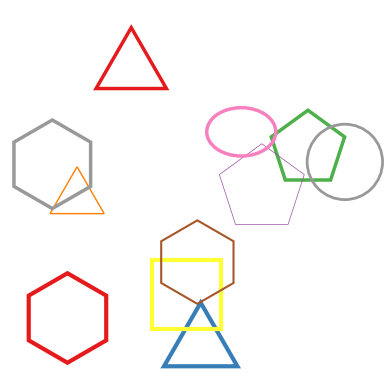[{"shape": "hexagon", "thickness": 3, "radius": 0.58, "center": [0.175, 0.174]}, {"shape": "triangle", "thickness": 2.5, "radius": 0.53, "center": [0.341, 0.823]}, {"shape": "triangle", "thickness": 3, "radius": 0.55, "center": [0.521, 0.104]}, {"shape": "pentagon", "thickness": 2.5, "radius": 0.5, "center": [0.8, 0.613]}, {"shape": "pentagon", "thickness": 0.5, "radius": 0.58, "center": [0.68, 0.511]}, {"shape": "triangle", "thickness": 1, "radius": 0.41, "center": [0.2, 0.486]}, {"shape": "square", "thickness": 3, "radius": 0.44, "center": [0.484, 0.235]}, {"shape": "hexagon", "thickness": 1.5, "radius": 0.54, "center": [0.513, 0.319]}, {"shape": "oval", "thickness": 2.5, "radius": 0.45, "center": [0.627, 0.658]}, {"shape": "hexagon", "thickness": 2.5, "radius": 0.57, "center": [0.136, 0.573]}, {"shape": "circle", "thickness": 2, "radius": 0.49, "center": [0.896, 0.579]}]